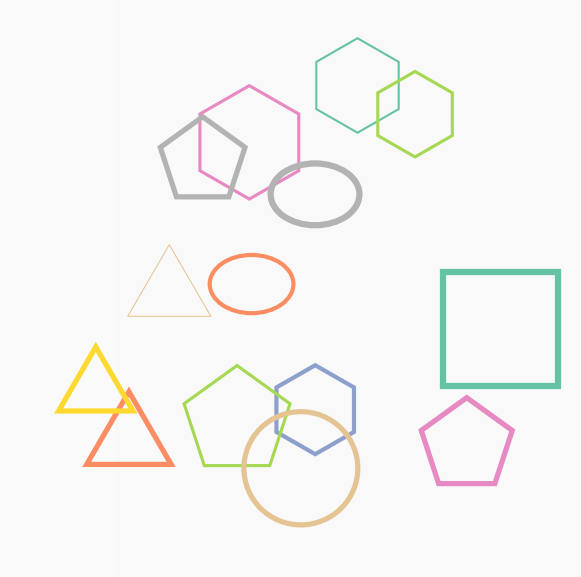[{"shape": "hexagon", "thickness": 1, "radius": 0.41, "center": [0.615, 0.851]}, {"shape": "square", "thickness": 3, "radius": 0.49, "center": [0.861, 0.429]}, {"shape": "oval", "thickness": 2, "radius": 0.36, "center": [0.433, 0.507]}, {"shape": "triangle", "thickness": 2.5, "radius": 0.42, "center": [0.222, 0.237]}, {"shape": "hexagon", "thickness": 2, "radius": 0.39, "center": [0.542, 0.29]}, {"shape": "pentagon", "thickness": 2.5, "radius": 0.41, "center": [0.803, 0.228]}, {"shape": "hexagon", "thickness": 1.5, "radius": 0.49, "center": [0.429, 0.753]}, {"shape": "hexagon", "thickness": 1.5, "radius": 0.37, "center": [0.714, 0.801]}, {"shape": "pentagon", "thickness": 1.5, "radius": 0.48, "center": [0.408, 0.27]}, {"shape": "triangle", "thickness": 2.5, "radius": 0.37, "center": [0.165, 0.324]}, {"shape": "triangle", "thickness": 0.5, "radius": 0.41, "center": [0.291, 0.493]}, {"shape": "circle", "thickness": 2.5, "radius": 0.49, "center": [0.518, 0.188]}, {"shape": "pentagon", "thickness": 2.5, "radius": 0.38, "center": [0.349, 0.72]}, {"shape": "oval", "thickness": 3, "radius": 0.38, "center": [0.542, 0.663]}]